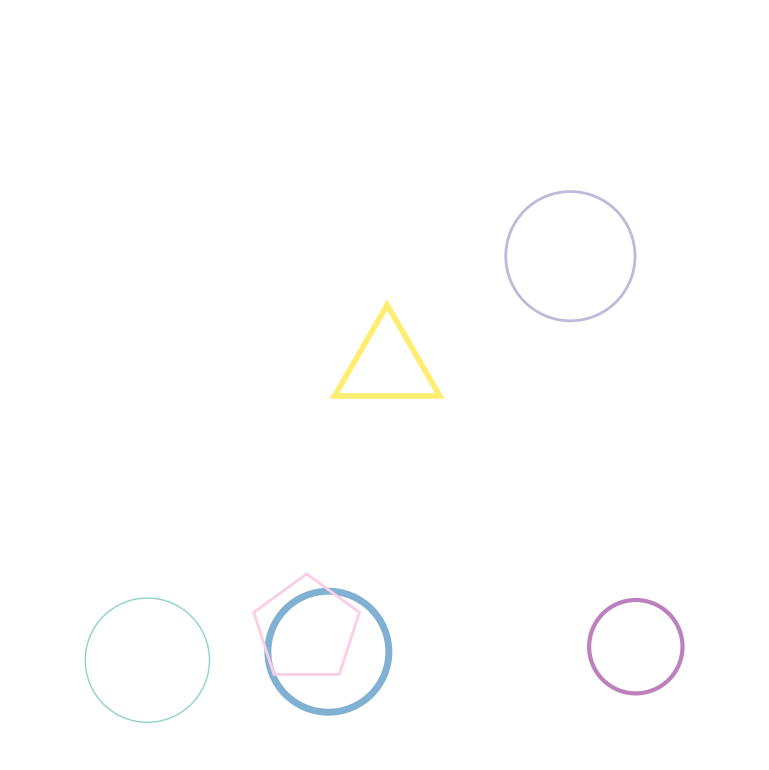[{"shape": "circle", "thickness": 0.5, "radius": 0.4, "center": [0.191, 0.143]}, {"shape": "circle", "thickness": 1, "radius": 0.42, "center": [0.741, 0.667]}, {"shape": "circle", "thickness": 2.5, "radius": 0.39, "center": [0.426, 0.154]}, {"shape": "pentagon", "thickness": 1, "radius": 0.36, "center": [0.398, 0.182]}, {"shape": "circle", "thickness": 1.5, "radius": 0.3, "center": [0.826, 0.16]}, {"shape": "triangle", "thickness": 2, "radius": 0.39, "center": [0.503, 0.525]}]